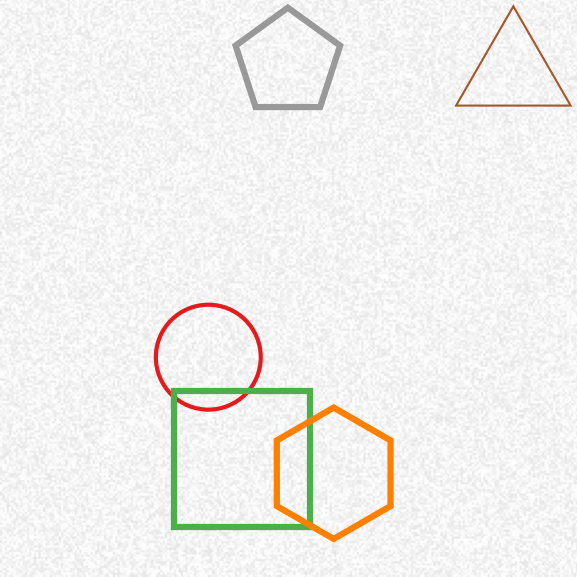[{"shape": "circle", "thickness": 2, "radius": 0.45, "center": [0.361, 0.381]}, {"shape": "square", "thickness": 3, "radius": 0.59, "center": [0.419, 0.205]}, {"shape": "hexagon", "thickness": 3, "radius": 0.57, "center": [0.578, 0.18]}, {"shape": "triangle", "thickness": 1, "radius": 0.57, "center": [0.889, 0.874]}, {"shape": "pentagon", "thickness": 3, "radius": 0.48, "center": [0.498, 0.891]}]